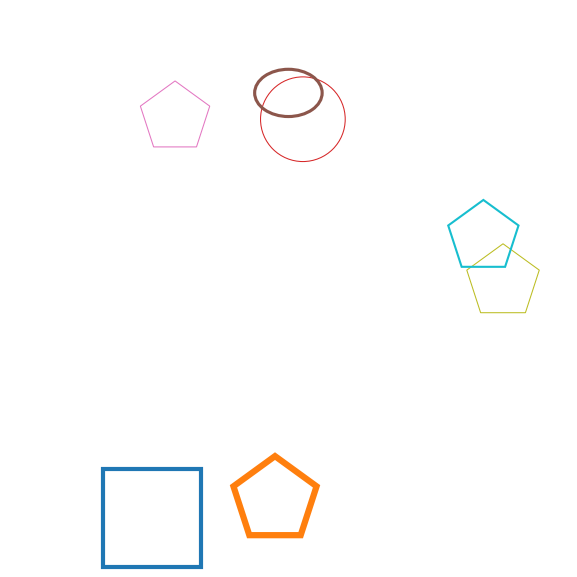[{"shape": "square", "thickness": 2, "radius": 0.42, "center": [0.264, 0.102]}, {"shape": "pentagon", "thickness": 3, "radius": 0.38, "center": [0.476, 0.134]}, {"shape": "circle", "thickness": 0.5, "radius": 0.37, "center": [0.524, 0.793]}, {"shape": "oval", "thickness": 1.5, "radius": 0.29, "center": [0.499, 0.838]}, {"shape": "pentagon", "thickness": 0.5, "radius": 0.32, "center": [0.303, 0.796]}, {"shape": "pentagon", "thickness": 0.5, "radius": 0.33, "center": [0.871, 0.511]}, {"shape": "pentagon", "thickness": 1, "radius": 0.32, "center": [0.837, 0.589]}]